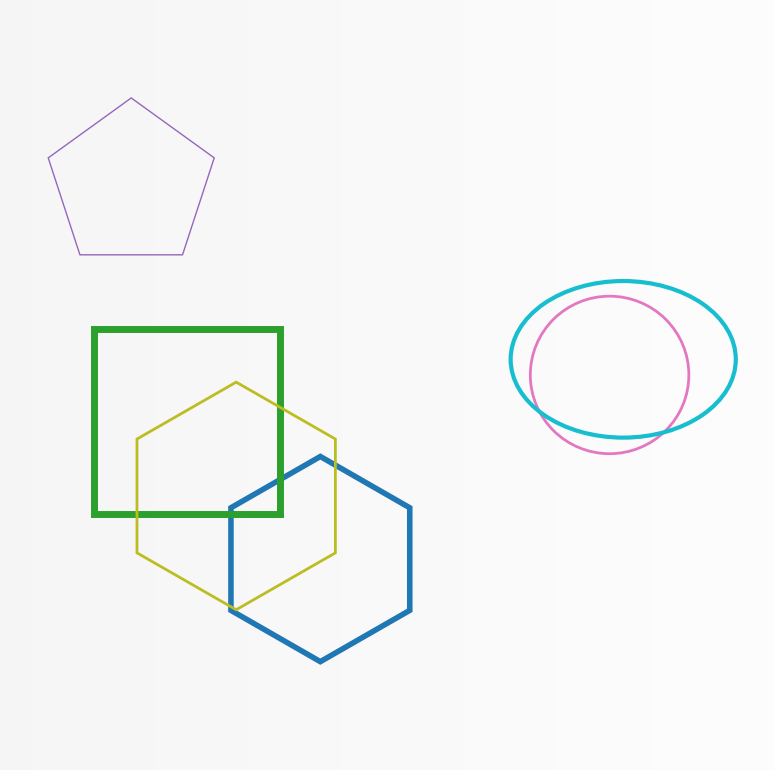[{"shape": "hexagon", "thickness": 2, "radius": 0.67, "center": [0.413, 0.274]}, {"shape": "square", "thickness": 2.5, "radius": 0.6, "center": [0.242, 0.453]}, {"shape": "pentagon", "thickness": 0.5, "radius": 0.56, "center": [0.169, 0.76]}, {"shape": "circle", "thickness": 1, "radius": 0.51, "center": [0.787, 0.513]}, {"shape": "hexagon", "thickness": 1, "radius": 0.74, "center": [0.305, 0.356]}, {"shape": "oval", "thickness": 1.5, "radius": 0.73, "center": [0.804, 0.533]}]